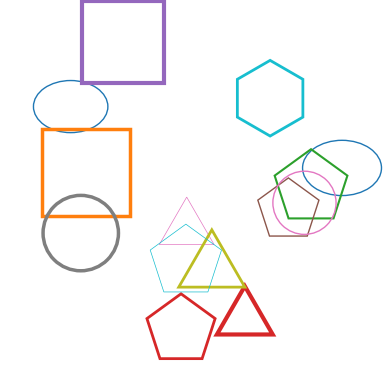[{"shape": "oval", "thickness": 1, "radius": 0.51, "center": [0.888, 0.564]}, {"shape": "oval", "thickness": 1, "radius": 0.48, "center": [0.184, 0.723]}, {"shape": "square", "thickness": 2.5, "radius": 0.57, "center": [0.223, 0.552]}, {"shape": "pentagon", "thickness": 1.5, "radius": 0.5, "center": [0.808, 0.513]}, {"shape": "pentagon", "thickness": 2, "radius": 0.47, "center": [0.47, 0.144]}, {"shape": "triangle", "thickness": 3, "radius": 0.42, "center": [0.636, 0.173]}, {"shape": "square", "thickness": 3, "radius": 0.53, "center": [0.319, 0.891]}, {"shape": "pentagon", "thickness": 1, "radius": 0.42, "center": [0.749, 0.454]}, {"shape": "circle", "thickness": 1, "radius": 0.41, "center": [0.791, 0.473]}, {"shape": "triangle", "thickness": 0.5, "radius": 0.41, "center": [0.485, 0.406]}, {"shape": "circle", "thickness": 2.5, "radius": 0.49, "center": [0.21, 0.395]}, {"shape": "triangle", "thickness": 2, "radius": 0.5, "center": [0.55, 0.304]}, {"shape": "pentagon", "thickness": 0.5, "radius": 0.49, "center": [0.483, 0.32]}, {"shape": "hexagon", "thickness": 2, "radius": 0.49, "center": [0.702, 0.745]}]